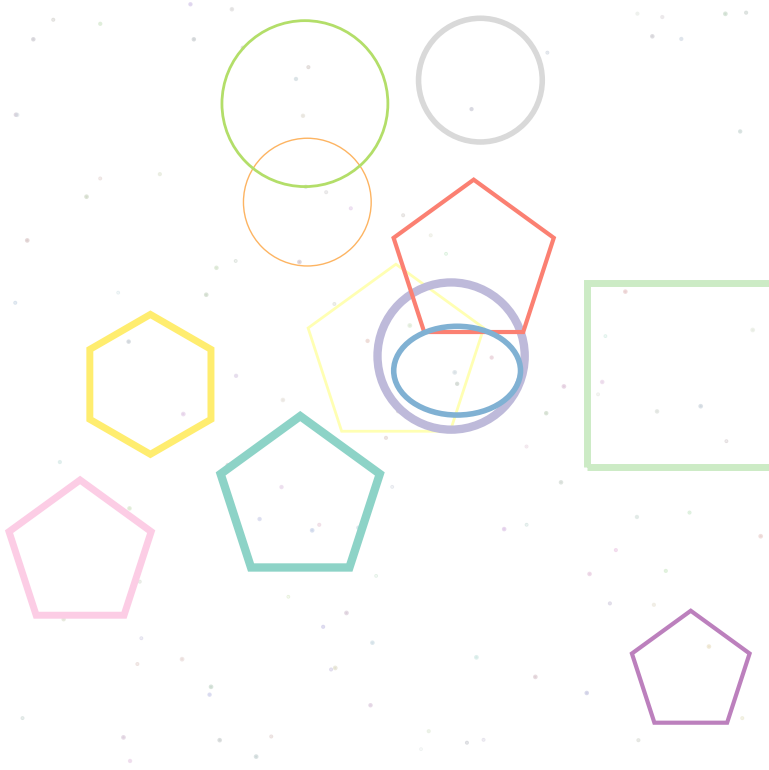[{"shape": "pentagon", "thickness": 3, "radius": 0.54, "center": [0.39, 0.351]}, {"shape": "pentagon", "thickness": 1, "radius": 0.6, "center": [0.514, 0.537]}, {"shape": "circle", "thickness": 3, "radius": 0.48, "center": [0.586, 0.538]}, {"shape": "pentagon", "thickness": 1.5, "radius": 0.55, "center": [0.615, 0.657]}, {"shape": "oval", "thickness": 2, "radius": 0.41, "center": [0.594, 0.519]}, {"shape": "circle", "thickness": 0.5, "radius": 0.41, "center": [0.399, 0.738]}, {"shape": "circle", "thickness": 1, "radius": 0.54, "center": [0.396, 0.865]}, {"shape": "pentagon", "thickness": 2.5, "radius": 0.49, "center": [0.104, 0.28]}, {"shape": "circle", "thickness": 2, "radius": 0.4, "center": [0.624, 0.896]}, {"shape": "pentagon", "thickness": 1.5, "radius": 0.4, "center": [0.897, 0.126]}, {"shape": "square", "thickness": 2.5, "radius": 0.6, "center": [0.882, 0.513]}, {"shape": "hexagon", "thickness": 2.5, "radius": 0.45, "center": [0.195, 0.501]}]